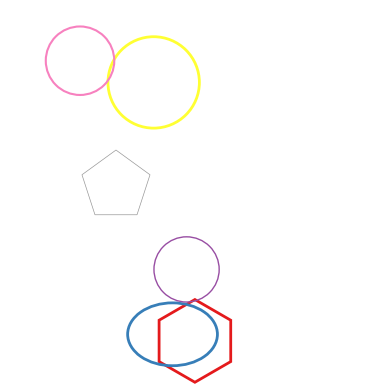[{"shape": "hexagon", "thickness": 2, "radius": 0.54, "center": [0.506, 0.115]}, {"shape": "oval", "thickness": 2, "radius": 0.58, "center": [0.448, 0.132]}, {"shape": "circle", "thickness": 1, "radius": 0.42, "center": [0.485, 0.3]}, {"shape": "circle", "thickness": 2, "radius": 0.59, "center": [0.399, 0.786]}, {"shape": "circle", "thickness": 1.5, "radius": 0.44, "center": [0.208, 0.842]}, {"shape": "pentagon", "thickness": 0.5, "radius": 0.46, "center": [0.301, 0.517]}]